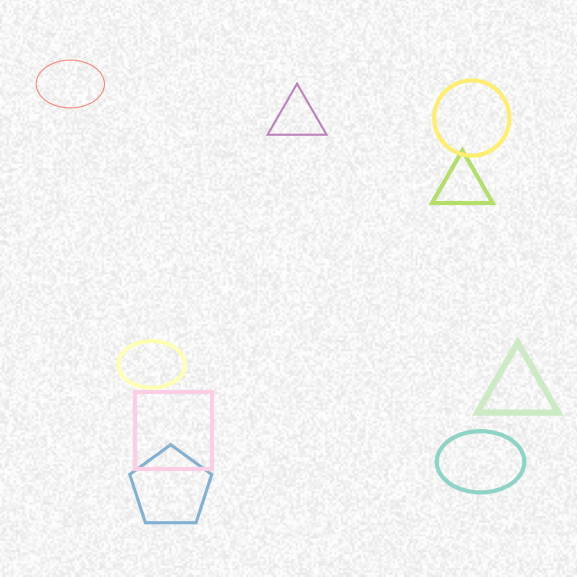[{"shape": "oval", "thickness": 2, "radius": 0.38, "center": [0.832, 0.199]}, {"shape": "oval", "thickness": 2, "radius": 0.29, "center": [0.263, 0.368]}, {"shape": "oval", "thickness": 0.5, "radius": 0.3, "center": [0.122, 0.854]}, {"shape": "pentagon", "thickness": 1.5, "radius": 0.37, "center": [0.296, 0.154]}, {"shape": "triangle", "thickness": 2, "radius": 0.3, "center": [0.801, 0.678]}, {"shape": "square", "thickness": 2, "radius": 0.33, "center": [0.301, 0.253]}, {"shape": "triangle", "thickness": 1, "radius": 0.29, "center": [0.514, 0.795]}, {"shape": "triangle", "thickness": 3, "radius": 0.4, "center": [0.897, 0.325]}, {"shape": "circle", "thickness": 2, "radius": 0.33, "center": [0.817, 0.795]}]